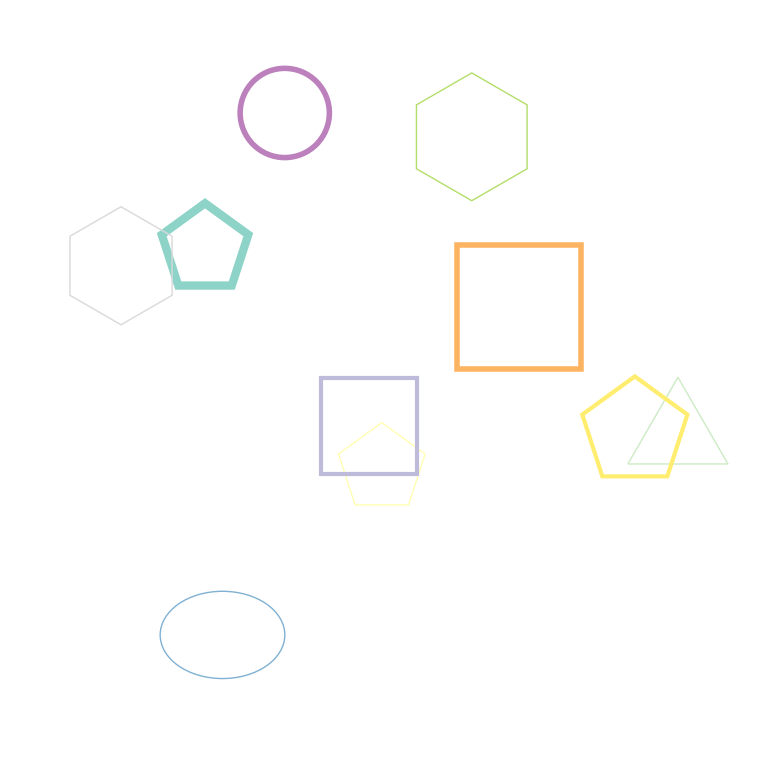[{"shape": "pentagon", "thickness": 3, "radius": 0.3, "center": [0.266, 0.677]}, {"shape": "pentagon", "thickness": 0.5, "radius": 0.3, "center": [0.496, 0.392]}, {"shape": "square", "thickness": 1.5, "radius": 0.31, "center": [0.479, 0.447]}, {"shape": "oval", "thickness": 0.5, "radius": 0.4, "center": [0.289, 0.175]}, {"shape": "square", "thickness": 2, "radius": 0.4, "center": [0.674, 0.601]}, {"shape": "hexagon", "thickness": 0.5, "radius": 0.41, "center": [0.613, 0.822]}, {"shape": "hexagon", "thickness": 0.5, "radius": 0.38, "center": [0.157, 0.655]}, {"shape": "circle", "thickness": 2, "radius": 0.29, "center": [0.37, 0.853]}, {"shape": "triangle", "thickness": 0.5, "radius": 0.38, "center": [0.88, 0.435]}, {"shape": "pentagon", "thickness": 1.5, "radius": 0.36, "center": [0.824, 0.439]}]